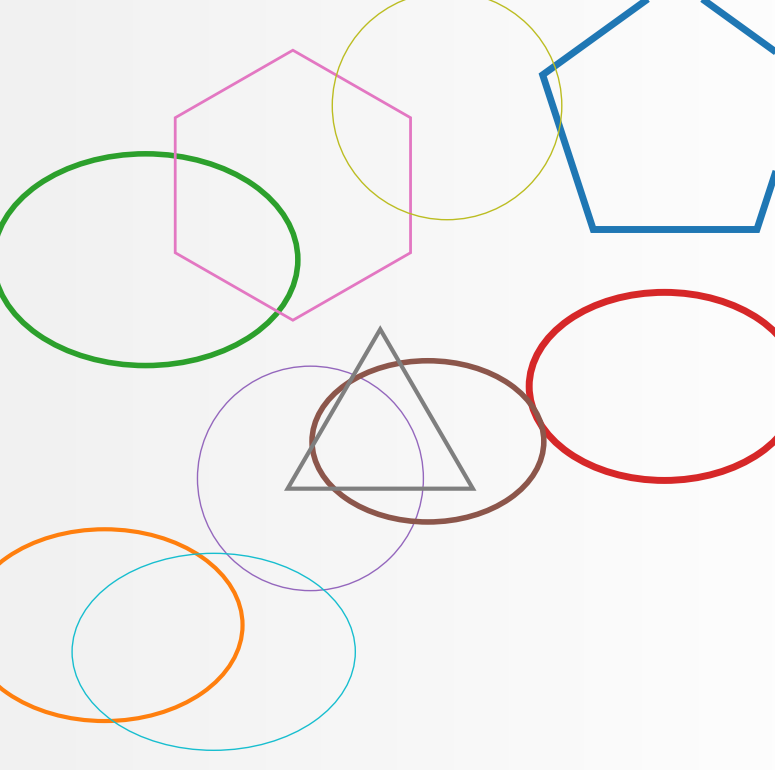[{"shape": "pentagon", "thickness": 2.5, "radius": 0.9, "center": [0.871, 0.847]}, {"shape": "oval", "thickness": 1.5, "radius": 0.89, "center": [0.135, 0.188]}, {"shape": "oval", "thickness": 2, "radius": 0.98, "center": [0.188, 0.663]}, {"shape": "oval", "thickness": 2.5, "radius": 0.87, "center": [0.857, 0.498]}, {"shape": "circle", "thickness": 0.5, "radius": 0.73, "center": [0.401, 0.379]}, {"shape": "oval", "thickness": 2, "radius": 0.75, "center": [0.552, 0.427]}, {"shape": "hexagon", "thickness": 1, "radius": 0.88, "center": [0.378, 0.759]}, {"shape": "triangle", "thickness": 1.5, "radius": 0.69, "center": [0.491, 0.434]}, {"shape": "circle", "thickness": 0.5, "radius": 0.74, "center": [0.577, 0.863]}, {"shape": "oval", "thickness": 0.5, "radius": 0.91, "center": [0.276, 0.153]}]